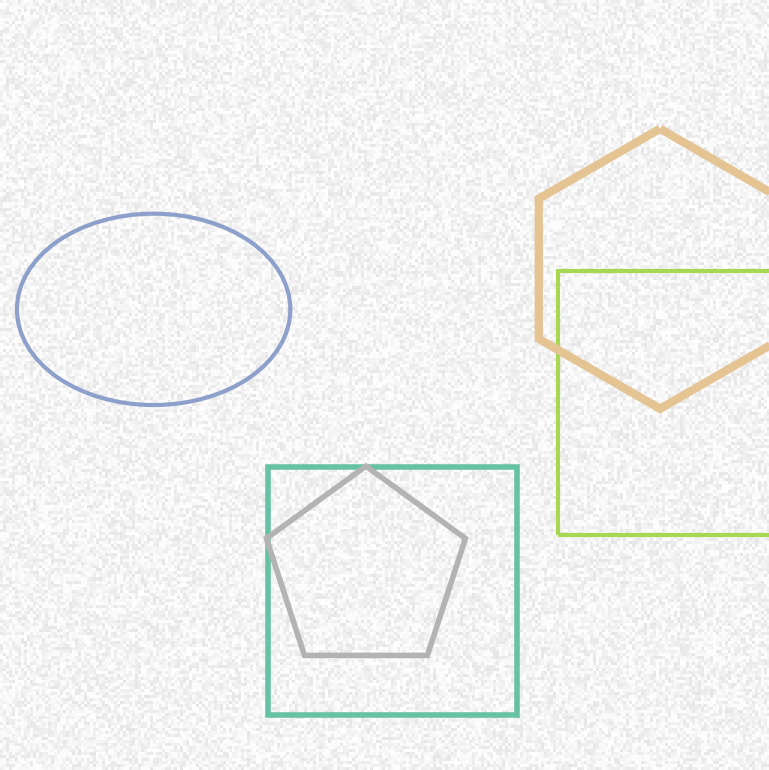[{"shape": "square", "thickness": 2, "radius": 0.81, "center": [0.51, 0.232]}, {"shape": "oval", "thickness": 1.5, "radius": 0.89, "center": [0.2, 0.598]}, {"shape": "square", "thickness": 1.5, "radius": 0.86, "center": [0.896, 0.477]}, {"shape": "hexagon", "thickness": 3, "radius": 0.91, "center": [0.857, 0.651]}, {"shape": "pentagon", "thickness": 2, "radius": 0.68, "center": [0.475, 0.259]}]